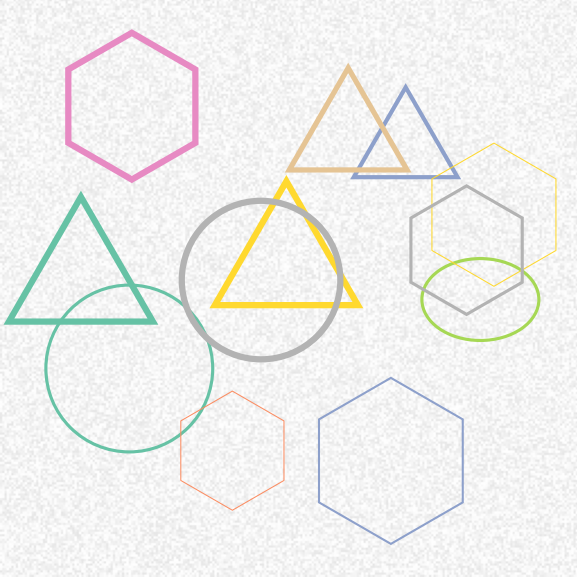[{"shape": "triangle", "thickness": 3, "radius": 0.72, "center": [0.14, 0.514]}, {"shape": "circle", "thickness": 1.5, "radius": 0.72, "center": [0.224, 0.361]}, {"shape": "hexagon", "thickness": 0.5, "radius": 0.52, "center": [0.402, 0.219]}, {"shape": "triangle", "thickness": 2, "radius": 0.52, "center": [0.702, 0.744]}, {"shape": "hexagon", "thickness": 1, "radius": 0.72, "center": [0.677, 0.201]}, {"shape": "hexagon", "thickness": 3, "radius": 0.64, "center": [0.228, 0.815]}, {"shape": "oval", "thickness": 1.5, "radius": 0.51, "center": [0.832, 0.48]}, {"shape": "hexagon", "thickness": 0.5, "radius": 0.62, "center": [0.855, 0.627]}, {"shape": "triangle", "thickness": 3, "radius": 0.72, "center": [0.496, 0.542]}, {"shape": "triangle", "thickness": 2.5, "radius": 0.59, "center": [0.603, 0.764]}, {"shape": "circle", "thickness": 3, "radius": 0.69, "center": [0.452, 0.514]}, {"shape": "hexagon", "thickness": 1.5, "radius": 0.56, "center": [0.808, 0.566]}]